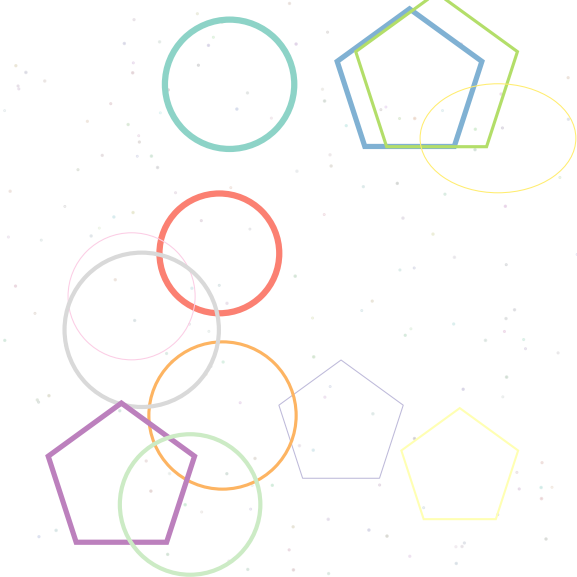[{"shape": "circle", "thickness": 3, "radius": 0.56, "center": [0.398, 0.853]}, {"shape": "pentagon", "thickness": 1, "radius": 0.53, "center": [0.796, 0.186]}, {"shape": "pentagon", "thickness": 0.5, "radius": 0.57, "center": [0.591, 0.263]}, {"shape": "circle", "thickness": 3, "radius": 0.52, "center": [0.38, 0.56]}, {"shape": "pentagon", "thickness": 2.5, "radius": 0.66, "center": [0.709, 0.852]}, {"shape": "circle", "thickness": 1.5, "radius": 0.64, "center": [0.385, 0.28]}, {"shape": "pentagon", "thickness": 1.5, "radius": 0.74, "center": [0.756, 0.864]}, {"shape": "circle", "thickness": 0.5, "radius": 0.55, "center": [0.228, 0.486]}, {"shape": "circle", "thickness": 2, "radius": 0.67, "center": [0.245, 0.428]}, {"shape": "pentagon", "thickness": 2.5, "radius": 0.67, "center": [0.21, 0.168]}, {"shape": "circle", "thickness": 2, "radius": 0.61, "center": [0.329, 0.126]}, {"shape": "oval", "thickness": 0.5, "radius": 0.67, "center": [0.862, 0.76]}]